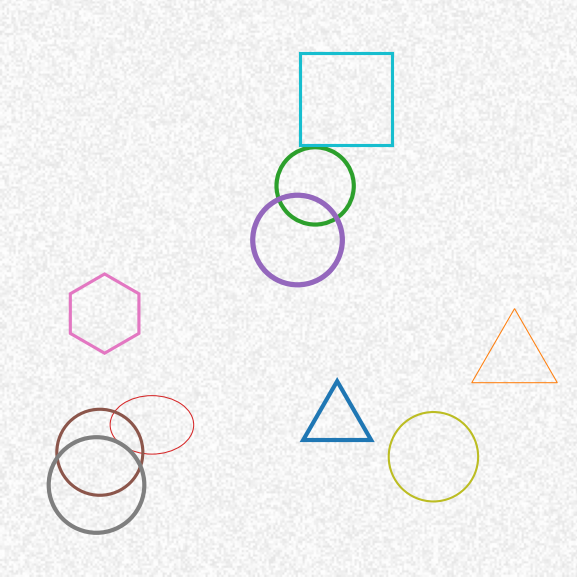[{"shape": "triangle", "thickness": 2, "radius": 0.34, "center": [0.584, 0.271]}, {"shape": "triangle", "thickness": 0.5, "radius": 0.43, "center": [0.891, 0.379]}, {"shape": "circle", "thickness": 2, "radius": 0.33, "center": [0.546, 0.677]}, {"shape": "oval", "thickness": 0.5, "radius": 0.36, "center": [0.263, 0.263]}, {"shape": "circle", "thickness": 2.5, "radius": 0.39, "center": [0.515, 0.584]}, {"shape": "circle", "thickness": 1.5, "radius": 0.37, "center": [0.173, 0.216]}, {"shape": "hexagon", "thickness": 1.5, "radius": 0.34, "center": [0.181, 0.456]}, {"shape": "circle", "thickness": 2, "radius": 0.41, "center": [0.167, 0.159]}, {"shape": "circle", "thickness": 1, "radius": 0.39, "center": [0.751, 0.208]}, {"shape": "square", "thickness": 1.5, "radius": 0.4, "center": [0.599, 0.827]}]